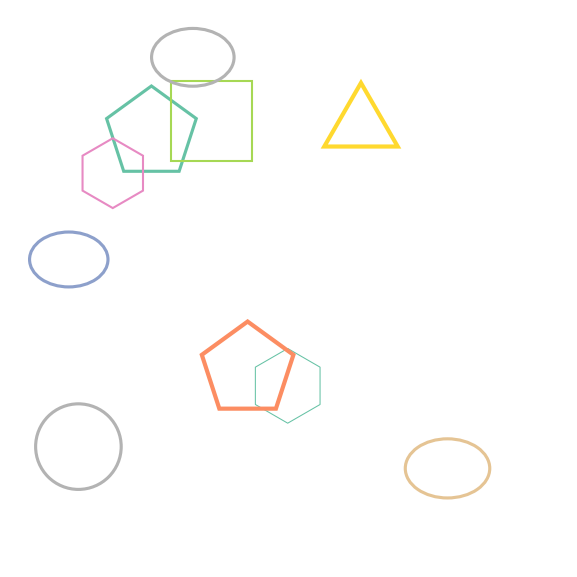[{"shape": "pentagon", "thickness": 1.5, "radius": 0.41, "center": [0.262, 0.769]}, {"shape": "hexagon", "thickness": 0.5, "radius": 0.32, "center": [0.498, 0.331]}, {"shape": "pentagon", "thickness": 2, "radius": 0.42, "center": [0.429, 0.359]}, {"shape": "oval", "thickness": 1.5, "radius": 0.34, "center": [0.119, 0.55]}, {"shape": "hexagon", "thickness": 1, "radius": 0.3, "center": [0.195, 0.699]}, {"shape": "square", "thickness": 1, "radius": 0.35, "center": [0.366, 0.79]}, {"shape": "triangle", "thickness": 2, "radius": 0.37, "center": [0.625, 0.782]}, {"shape": "oval", "thickness": 1.5, "radius": 0.37, "center": [0.775, 0.188]}, {"shape": "circle", "thickness": 1.5, "radius": 0.37, "center": [0.136, 0.226]}, {"shape": "oval", "thickness": 1.5, "radius": 0.36, "center": [0.334, 0.9]}]